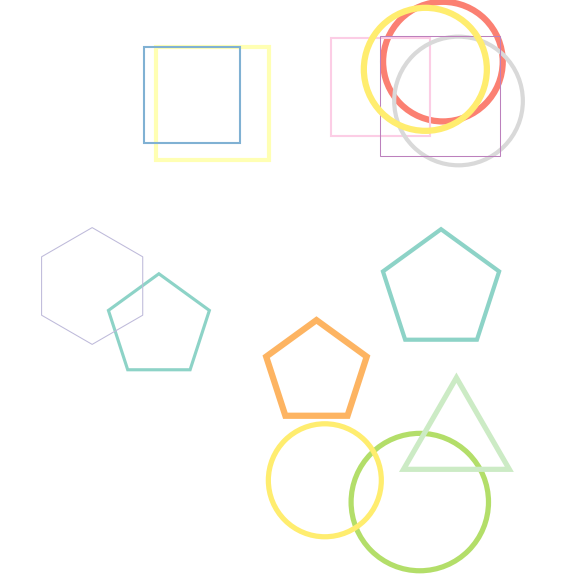[{"shape": "pentagon", "thickness": 1.5, "radius": 0.46, "center": [0.275, 0.433]}, {"shape": "pentagon", "thickness": 2, "radius": 0.53, "center": [0.764, 0.496]}, {"shape": "square", "thickness": 2, "radius": 0.49, "center": [0.368, 0.82]}, {"shape": "hexagon", "thickness": 0.5, "radius": 0.51, "center": [0.16, 0.504]}, {"shape": "circle", "thickness": 3, "radius": 0.52, "center": [0.767, 0.892]}, {"shape": "square", "thickness": 1, "radius": 0.42, "center": [0.333, 0.834]}, {"shape": "pentagon", "thickness": 3, "radius": 0.46, "center": [0.548, 0.353]}, {"shape": "circle", "thickness": 2.5, "radius": 0.59, "center": [0.727, 0.13]}, {"shape": "square", "thickness": 1, "radius": 0.43, "center": [0.659, 0.849]}, {"shape": "circle", "thickness": 2, "radius": 0.56, "center": [0.794, 0.824]}, {"shape": "square", "thickness": 0.5, "radius": 0.52, "center": [0.762, 0.832]}, {"shape": "triangle", "thickness": 2.5, "radius": 0.53, "center": [0.79, 0.239]}, {"shape": "circle", "thickness": 3, "radius": 0.53, "center": [0.737, 0.879]}, {"shape": "circle", "thickness": 2.5, "radius": 0.49, "center": [0.562, 0.167]}]